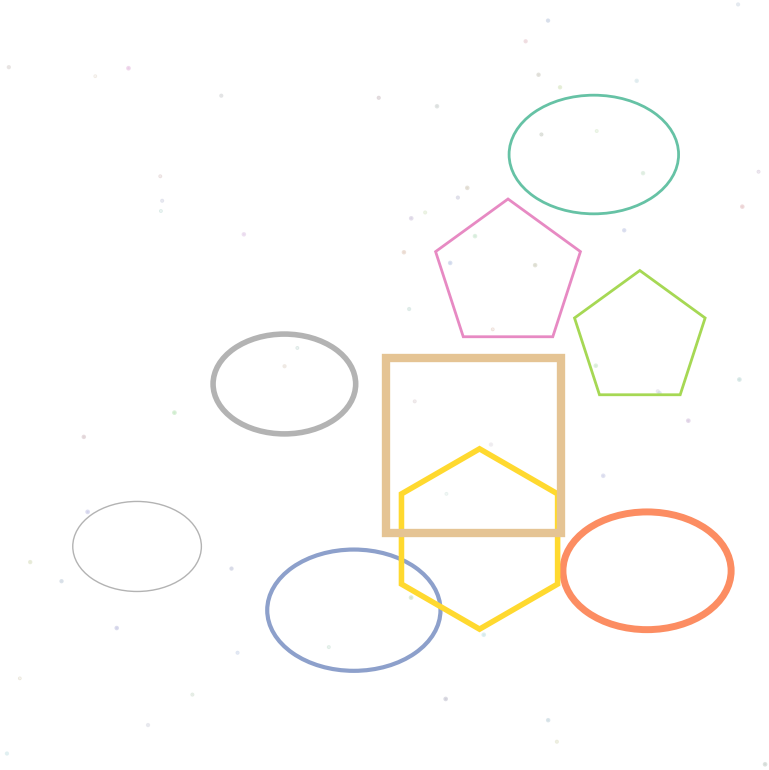[{"shape": "oval", "thickness": 1, "radius": 0.55, "center": [0.771, 0.799]}, {"shape": "oval", "thickness": 2.5, "radius": 0.55, "center": [0.84, 0.259]}, {"shape": "oval", "thickness": 1.5, "radius": 0.56, "center": [0.46, 0.208]}, {"shape": "pentagon", "thickness": 1, "radius": 0.49, "center": [0.66, 0.643]}, {"shape": "pentagon", "thickness": 1, "radius": 0.45, "center": [0.831, 0.559]}, {"shape": "hexagon", "thickness": 2, "radius": 0.59, "center": [0.623, 0.3]}, {"shape": "square", "thickness": 3, "radius": 0.57, "center": [0.614, 0.422]}, {"shape": "oval", "thickness": 0.5, "radius": 0.42, "center": [0.178, 0.29]}, {"shape": "oval", "thickness": 2, "radius": 0.46, "center": [0.369, 0.501]}]